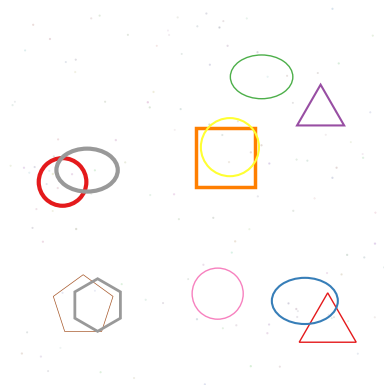[{"shape": "circle", "thickness": 3, "radius": 0.31, "center": [0.162, 0.527]}, {"shape": "triangle", "thickness": 1, "radius": 0.43, "center": [0.851, 0.154]}, {"shape": "oval", "thickness": 1.5, "radius": 0.43, "center": [0.792, 0.218]}, {"shape": "oval", "thickness": 1, "radius": 0.41, "center": [0.679, 0.8]}, {"shape": "triangle", "thickness": 1.5, "radius": 0.35, "center": [0.833, 0.709]}, {"shape": "square", "thickness": 2.5, "radius": 0.38, "center": [0.585, 0.59]}, {"shape": "circle", "thickness": 1.5, "radius": 0.38, "center": [0.597, 0.618]}, {"shape": "pentagon", "thickness": 0.5, "radius": 0.41, "center": [0.216, 0.205]}, {"shape": "circle", "thickness": 1, "radius": 0.33, "center": [0.565, 0.237]}, {"shape": "oval", "thickness": 3, "radius": 0.4, "center": [0.226, 0.558]}, {"shape": "hexagon", "thickness": 2, "radius": 0.34, "center": [0.254, 0.208]}]